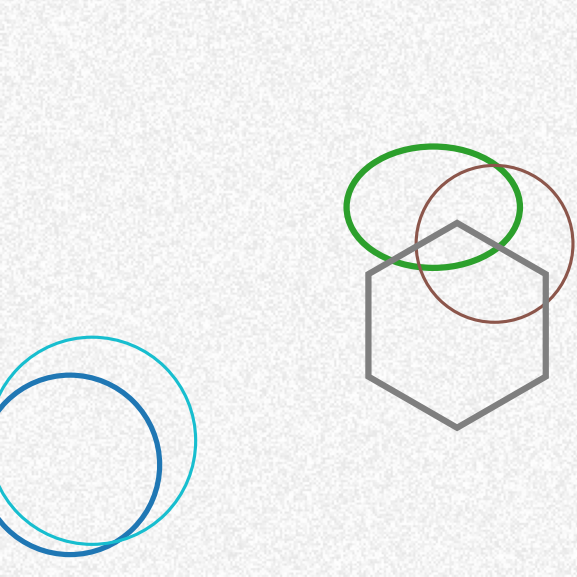[{"shape": "circle", "thickness": 2.5, "radius": 0.78, "center": [0.121, 0.194]}, {"shape": "oval", "thickness": 3, "radius": 0.75, "center": [0.75, 0.64]}, {"shape": "circle", "thickness": 1.5, "radius": 0.68, "center": [0.856, 0.577]}, {"shape": "hexagon", "thickness": 3, "radius": 0.89, "center": [0.791, 0.436]}, {"shape": "circle", "thickness": 1.5, "radius": 0.9, "center": [0.159, 0.236]}]